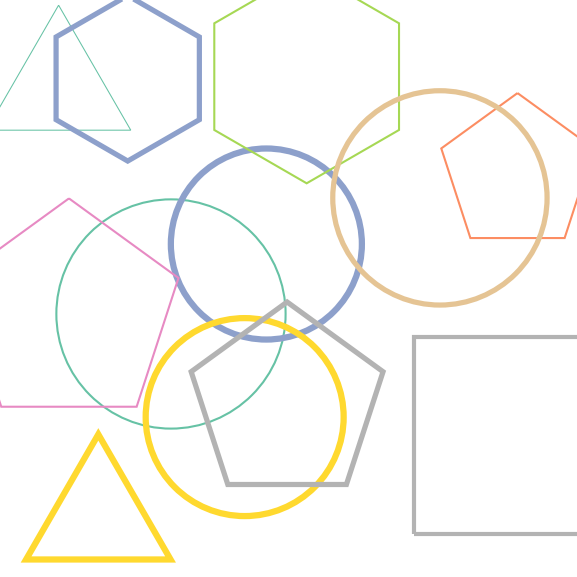[{"shape": "circle", "thickness": 1, "radius": 0.99, "center": [0.296, 0.455]}, {"shape": "triangle", "thickness": 0.5, "radius": 0.72, "center": [0.101, 0.846]}, {"shape": "pentagon", "thickness": 1, "radius": 0.69, "center": [0.896, 0.699]}, {"shape": "hexagon", "thickness": 2.5, "radius": 0.72, "center": [0.221, 0.864]}, {"shape": "circle", "thickness": 3, "radius": 0.83, "center": [0.461, 0.577]}, {"shape": "pentagon", "thickness": 1, "radius": 1.0, "center": [0.119, 0.456]}, {"shape": "hexagon", "thickness": 1, "radius": 0.92, "center": [0.531, 0.866]}, {"shape": "triangle", "thickness": 3, "radius": 0.72, "center": [0.17, 0.103]}, {"shape": "circle", "thickness": 3, "radius": 0.86, "center": [0.424, 0.277]}, {"shape": "circle", "thickness": 2.5, "radius": 0.93, "center": [0.762, 0.656]}, {"shape": "square", "thickness": 2, "radius": 0.85, "center": [0.887, 0.245]}, {"shape": "pentagon", "thickness": 2.5, "radius": 0.87, "center": [0.497, 0.302]}]